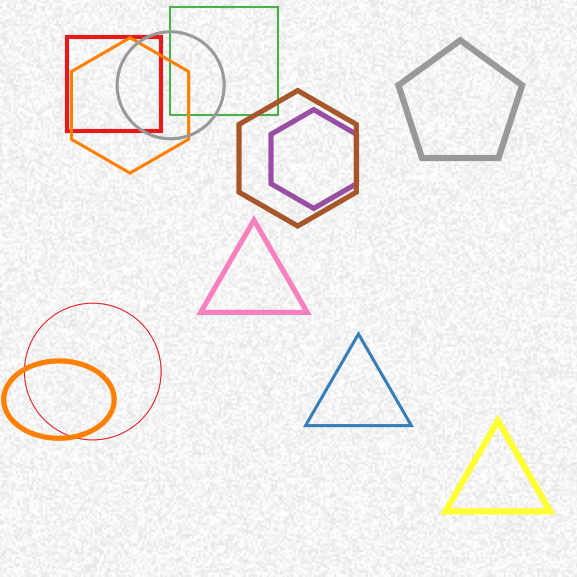[{"shape": "square", "thickness": 2, "radius": 0.41, "center": [0.197, 0.853]}, {"shape": "circle", "thickness": 0.5, "radius": 0.59, "center": [0.161, 0.356]}, {"shape": "triangle", "thickness": 1.5, "radius": 0.53, "center": [0.621, 0.315]}, {"shape": "square", "thickness": 1, "radius": 0.47, "center": [0.387, 0.894]}, {"shape": "hexagon", "thickness": 2.5, "radius": 0.43, "center": [0.543, 0.724]}, {"shape": "oval", "thickness": 2.5, "radius": 0.48, "center": [0.102, 0.307]}, {"shape": "hexagon", "thickness": 1.5, "radius": 0.59, "center": [0.225, 0.817]}, {"shape": "triangle", "thickness": 3, "radius": 0.52, "center": [0.862, 0.166]}, {"shape": "hexagon", "thickness": 2.5, "radius": 0.59, "center": [0.515, 0.725]}, {"shape": "triangle", "thickness": 2.5, "radius": 0.53, "center": [0.44, 0.511]}, {"shape": "pentagon", "thickness": 3, "radius": 0.56, "center": [0.797, 0.817]}, {"shape": "circle", "thickness": 1.5, "radius": 0.46, "center": [0.296, 0.851]}]